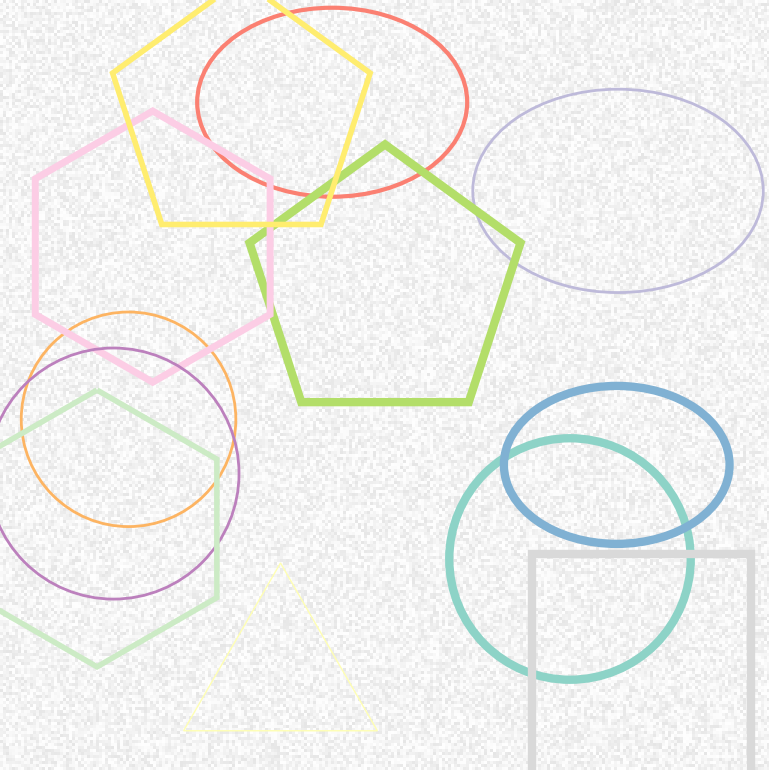[{"shape": "circle", "thickness": 3, "radius": 0.78, "center": [0.74, 0.274]}, {"shape": "triangle", "thickness": 0.5, "radius": 0.73, "center": [0.364, 0.124]}, {"shape": "oval", "thickness": 1, "radius": 0.94, "center": [0.803, 0.752]}, {"shape": "oval", "thickness": 1.5, "radius": 0.88, "center": [0.431, 0.867]}, {"shape": "oval", "thickness": 3, "radius": 0.73, "center": [0.801, 0.396]}, {"shape": "circle", "thickness": 1, "radius": 0.7, "center": [0.167, 0.455]}, {"shape": "pentagon", "thickness": 3, "radius": 0.92, "center": [0.5, 0.627]}, {"shape": "hexagon", "thickness": 2.5, "radius": 0.88, "center": [0.198, 0.68]}, {"shape": "square", "thickness": 3, "radius": 0.71, "center": [0.833, 0.138]}, {"shape": "circle", "thickness": 1, "radius": 0.82, "center": [0.147, 0.385]}, {"shape": "hexagon", "thickness": 2, "radius": 0.9, "center": [0.126, 0.314]}, {"shape": "pentagon", "thickness": 2, "radius": 0.88, "center": [0.313, 0.851]}]